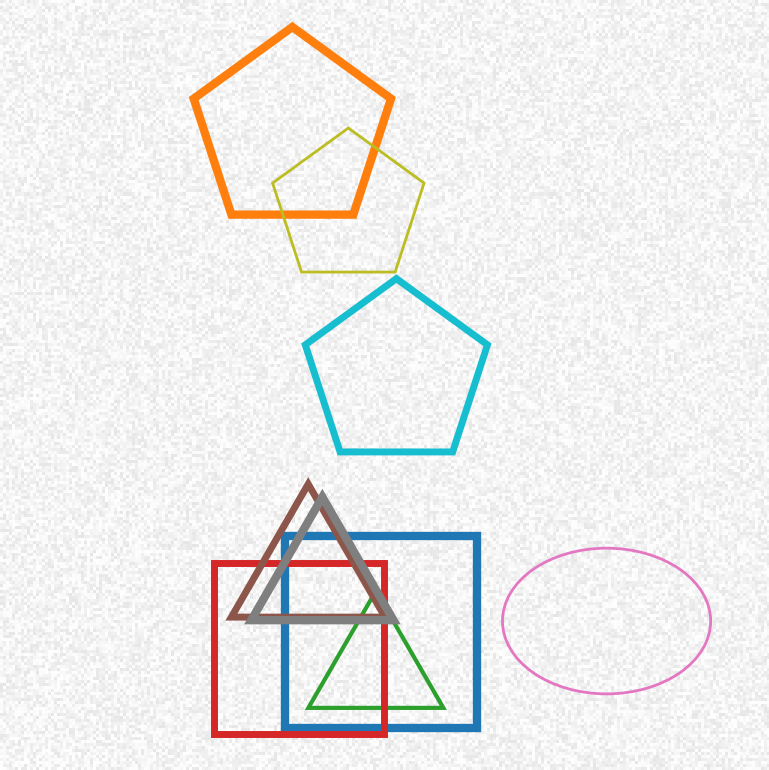[{"shape": "square", "thickness": 3, "radius": 0.62, "center": [0.494, 0.179]}, {"shape": "pentagon", "thickness": 3, "radius": 0.67, "center": [0.38, 0.83]}, {"shape": "triangle", "thickness": 1.5, "radius": 0.51, "center": [0.488, 0.131]}, {"shape": "square", "thickness": 2.5, "radius": 0.55, "center": [0.388, 0.158]}, {"shape": "triangle", "thickness": 2.5, "radius": 0.58, "center": [0.4, 0.256]}, {"shape": "oval", "thickness": 1, "radius": 0.68, "center": [0.788, 0.193]}, {"shape": "triangle", "thickness": 3, "radius": 0.53, "center": [0.419, 0.248]}, {"shape": "pentagon", "thickness": 1, "radius": 0.52, "center": [0.452, 0.73]}, {"shape": "pentagon", "thickness": 2.5, "radius": 0.62, "center": [0.515, 0.514]}]